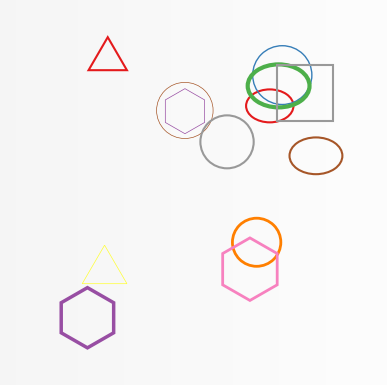[{"shape": "oval", "thickness": 1.5, "radius": 0.31, "center": [0.696, 0.725]}, {"shape": "triangle", "thickness": 1.5, "radius": 0.29, "center": [0.278, 0.846]}, {"shape": "circle", "thickness": 1, "radius": 0.38, "center": [0.728, 0.805]}, {"shape": "oval", "thickness": 3, "radius": 0.4, "center": [0.719, 0.777]}, {"shape": "hexagon", "thickness": 0.5, "radius": 0.29, "center": [0.477, 0.711]}, {"shape": "hexagon", "thickness": 2.5, "radius": 0.39, "center": [0.226, 0.175]}, {"shape": "circle", "thickness": 2, "radius": 0.31, "center": [0.662, 0.371]}, {"shape": "triangle", "thickness": 0.5, "radius": 0.33, "center": [0.27, 0.296]}, {"shape": "oval", "thickness": 1.5, "radius": 0.34, "center": [0.815, 0.595]}, {"shape": "circle", "thickness": 0.5, "radius": 0.36, "center": [0.477, 0.713]}, {"shape": "hexagon", "thickness": 2, "radius": 0.41, "center": [0.645, 0.301]}, {"shape": "square", "thickness": 1.5, "radius": 0.36, "center": [0.786, 0.759]}, {"shape": "circle", "thickness": 1.5, "radius": 0.34, "center": [0.586, 0.632]}]